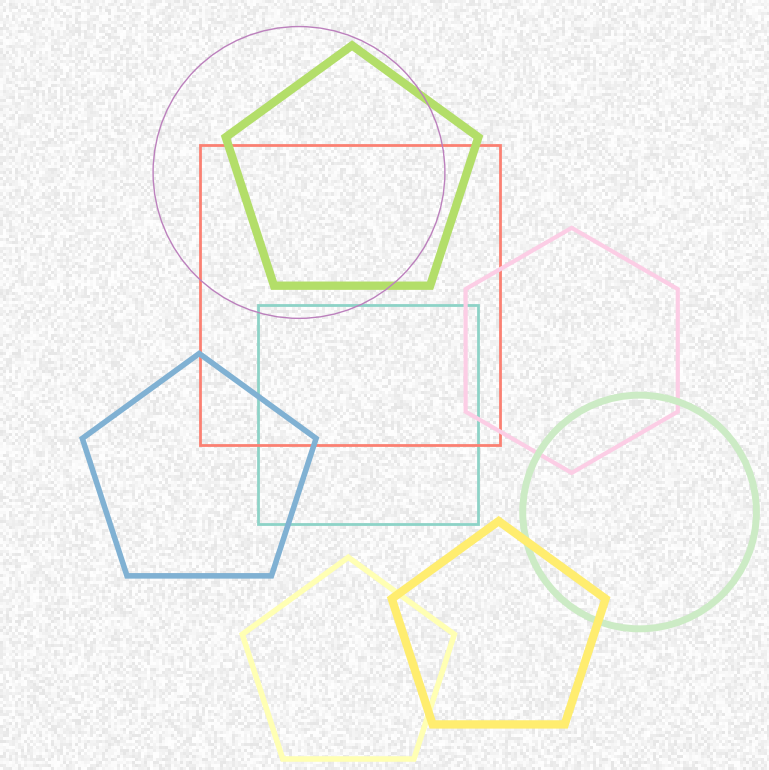[{"shape": "square", "thickness": 1, "radius": 0.71, "center": [0.478, 0.461]}, {"shape": "pentagon", "thickness": 2, "radius": 0.72, "center": [0.452, 0.131]}, {"shape": "square", "thickness": 1, "radius": 0.97, "center": [0.455, 0.617]}, {"shape": "pentagon", "thickness": 2, "radius": 0.8, "center": [0.259, 0.381]}, {"shape": "pentagon", "thickness": 3, "radius": 0.86, "center": [0.457, 0.769]}, {"shape": "hexagon", "thickness": 1.5, "radius": 0.8, "center": [0.742, 0.545]}, {"shape": "circle", "thickness": 0.5, "radius": 0.95, "center": [0.388, 0.776]}, {"shape": "circle", "thickness": 2.5, "radius": 0.76, "center": [0.831, 0.335]}, {"shape": "pentagon", "thickness": 3, "radius": 0.73, "center": [0.648, 0.177]}]